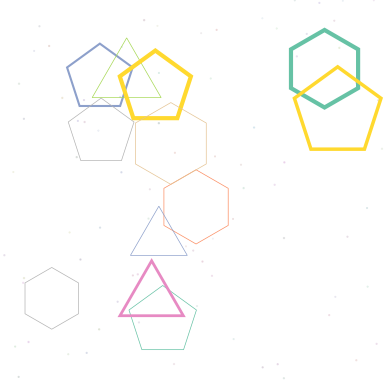[{"shape": "hexagon", "thickness": 3, "radius": 0.5, "center": [0.843, 0.821]}, {"shape": "pentagon", "thickness": 0.5, "radius": 0.46, "center": [0.423, 0.166]}, {"shape": "hexagon", "thickness": 0.5, "radius": 0.48, "center": [0.509, 0.463]}, {"shape": "pentagon", "thickness": 1.5, "radius": 0.45, "center": [0.259, 0.797]}, {"shape": "triangle", "thickness": 0.5, "radius": 0.43, "center": [0.413, 0.379]}, {"shape": "triangle", "thickness": 2, "radius": 0.48, "center": [0.394, 0.227]}, {"shape": "triangle", "thickness": 0.5, "radius": 0.52, "center": [0.329, 0.798]}, {"shape": "pentagon", "thickness": 2.5, "radius": 0.59, "center": [0.877, 0.708]}, {"shape": "pentagon", "thickness": 3, "radius": 0.49, "center": [0.404, 0.772]}, {"shape": "hexagon", "thickness": 0.5, "radius": 0.53, "center": [0.444, 0.627]}, {"shape": "hexagon", "thickness": 0.5, "radius": 0.4, "center": [0.134, 0.225]}, {"shape": "pentagon", "thickness": 0.5, "radius": 0.45, "center": [0.263, 0.655]}]